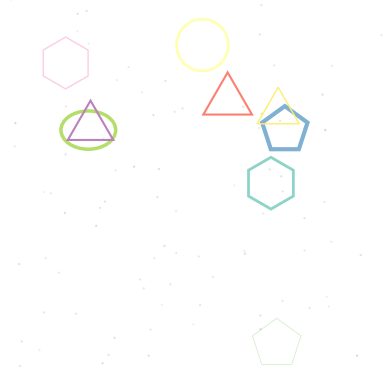[{"shape": "hexagon", "thickness": 2, "radius": 0.34, "center": [0.704, 0.524]}, {"shape": "circle", "thickness": 2, "radius": 0.34, "center": [0.526, 0.883]}, {"shape": "triangle", "thickness": 1.5, "radius": 0.36, "center": [0.591, 0.739]}, {"shape": "pentagon", "thickness": 3, "radius": 0.31, "center": [0.74, 0.662]}, {"shape": "oval", "thickness": 2.5, "radius": 0.36, "center": [0.229, 0.662]}, {"shape": "hexagon", "thickness": 1, "radius": 0.34, "center": [0.171, 0.836]}, {"shape": "triangle", "thickness": 1.5, "radius": 0.34, "center": [0.235, 0.671]}, {"shape": "pentagon", "thickness": 0.5, "radius": 0.33, "center": [0.719, 0.107]}, {"shape": "triangle", "thickness": 1, "radius": 0.32, "center": [0.723, 0.71]}]